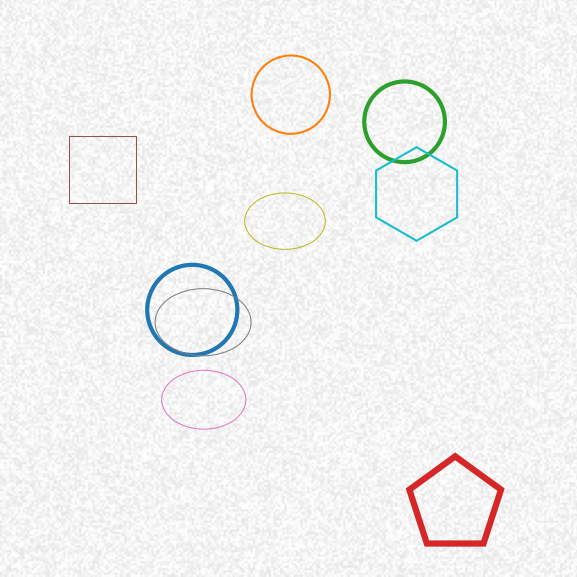[{"shape": "circle", "thickness": 2, "radius": 0.39, "center": [0.333, 0.463]}, {"shape": "circle", "thickness": 1, "radius": 0.34, "center": [0.504, 0.835]}, {"shape": "circle", "thickness": 2, "radius": 0.35, "center": [0.701, 0.788]}, {"shape": "pentagon", "thickness": 3, "radius": 0.42, "center": [0.788, 0.125]}, {"shape": "square", "thickness": 0.5, "radius": 0.29, "center": [0.178, 0.705]}, {"shape": "oval", "thickness": 0.5, "radius": 0.36, "center": [0.353, 0.307]}, {"shape": "oval", "thickness": 0.5, "radius": 0.42, "center": [0.352, 0.441]}, {"shape": "oval", "thickness": 0.5, "radius": 0.35, "center": [0.493, 0.616]}, {"shape": "hexagon", "thickness": 1, "radius": 0.41, "center": [0.721, 0.663]}]